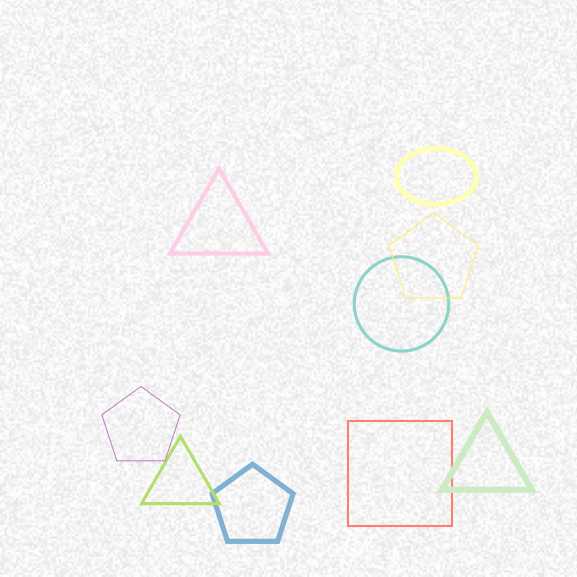[{"shape": "circle", "thickness": 1.5, "radius": 0.41, "center": [0.695, 0.473]}, {"shape": "oval", "thickness": 2.5, "radius": 0.35, "center": [0.755, 0.694]}, {"shape": "square", "thickness": 1, "radius": 0.45, "center": [0.693, 0.18]}, {"shape": "pentagon", "thickness": 2.5, "radius": 0.37, "center": [0.437, 0.121]}, {"shape": "triangle", "thickness": 1.5, "radius": 0.39, "center": [0.312, 0.166]}, {"shape": "triangle", "thickness": 2, "radius": 0.49, "center": [0.379, 0.609]}, {"shape": "pentagon", "thickness": 0.5, "radius": 0.36, "center": [0.244, 0.259]}, {"shape": "triangle", "thickness": 3, "radius": 0.45, "center": [0.843, 0.196]}, {"shape": "pentagon", "thickness": 0.5, "radius": 0.41, "center": [0.751, 0.549]}]